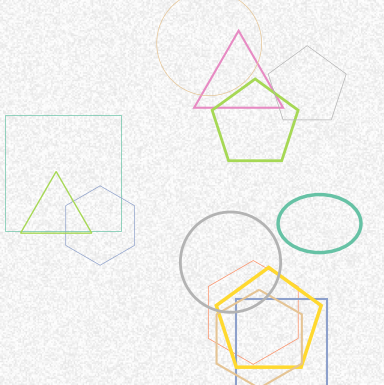[{"shape": "square", "thickness": 0.5, "radius": 0.75, "center": [0.164, 0.551]}, {"shape": "oval", "thickness": 2.5, "radius": 0.54, "center": [0.83, 0.419]}, {"shape": "hexagon", "thickness": 0.5, "radius": 0.67, "center": [0.658, 0.188]}, {"shape": "square", "thickness": 1.5, "radius": 0.59, "center": [0.731, 0.106]}, {"shape": "hexagon", "thickness": 0.5, "radius": 0.52, "center": [0.26, 0.414]}, {"shape": "triangle", "thickness": 1.5, "radius": 0.67, "center": [0.62, 0.787]}, {"shape": "pentagon", "thickness": 2, "radius": 0.59, "center": [0.663, 0.678]}, {"shape": "triangle", "thickness": 1, "radius": 0.53, "center": [0.146, 0.448]}, {"shape": "pentagon", "thickness": 2.5, "radius": 0.72, "center": [0.698, 0.162]}, {"shape": "circle", "thickness": 0.5, "radius": 0.68, "center": [0.543, 0.888]}, {"shape": "hexagon", "thickness": 1.5, "radius": 0.64, "center": [0.673, 0.12]}, {"shape": "circle", "thickness": 2, "radius": 0.65, "center": [0.599, 0.319]}, {"shape": "pentagon", "thickness": 0.5, "radius": 0.53, "center": [0.798, 0.775]}]